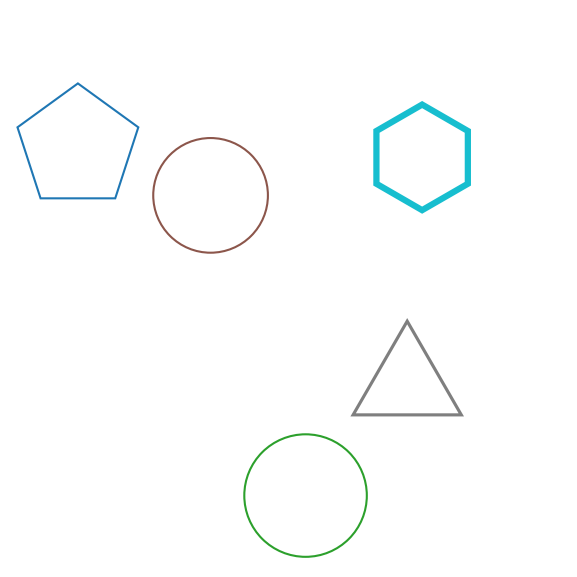[{"shape": "pentagon", "thickness": 1, "radius": 0.55, "center": [0.135, 0.745]}, {"shape": "circle", "thickness": 1, "radius": 0.53, "center": [0.529, 0.141]}, {"shape": "circle", "thickness": 1, "radius": 0.5, "center": [0.365, 0.661]}, {"shape": "triangle", "thickness": 1.5, "radius": 0.54, "center": [0.705, 0.335]}, {"shape": "hexagon", "thickness": 3, "radius": 0.46, "center": [0.731, 0.727]}]